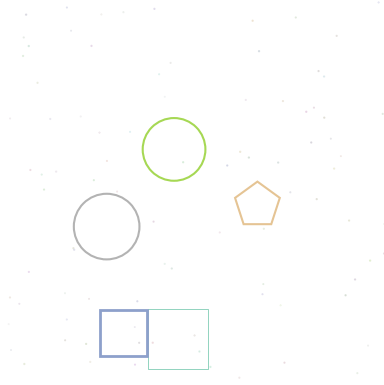[{"shape": "square", "thickness": 0.5, "radius": 0.39, "center": [0.463, 0.119]}, {"shape": "square", "thickness": 2, "radius": 0.3, "center": [0.32, 0.135]}, {"shape": "circle", "thickness": 1.5, "radius": 0.41, "center": [0.452, 0.612]}, {"shape": "pentagon", "thickness": 1.5, "radius": 0.31, "center": [0.669, 0.467]}, {"shape": "circle", "thickness": 1.5, "radius": 0.43, "center": [0.277, 0.411]}]